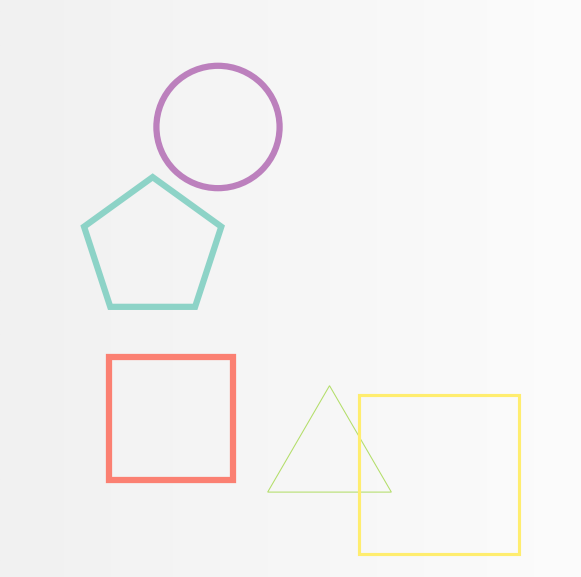[{"shape": "pentagon", "thickness": 3, "radius": 0.62, "center": [0.263, 0.568]}, {"shape": "square", "thickness": 3, "radius": 0.53, "center": [0.294, 0.275]}, {"shape": "triangle", "thickness": 0.5, "radius": 0.61, "center": [0.567, 0.208]}, {"shape": "circle", "thickness": 3, "radius": 0.53, "center": [0.375, 0.779]}, {"shape": "square", "thickness": 1.5, "radius": 0.69, "center": [0.755, 0.178]}]